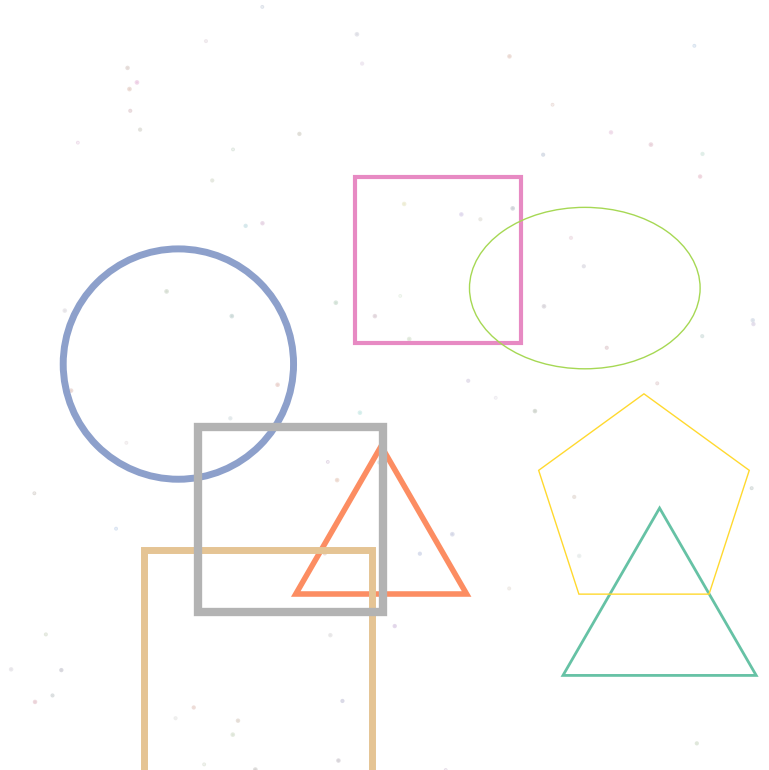[{"shape": "triangle", "thickness": 1, "radius": 0.72, "center": [0.857, 0.195]}, {"shape": "triangle", "thickness": 2, "radius": 0.64, "center": [0.495, 0.293]}, {"shape": "circle", "thickness": 2.5, "radius": 0.75, "center": [0.232, 0.527]}, {"shape": "square", "thickness": 1.5, "radius": 0.54, "center": [0.569, 0.662]}, {"shape": "oval", "thickness": 0.5, "radius": 0.75, "center": [0.759, 0.626]}, {"shape": "pentagon", "thickness": 0.5, "radius": 0.72, "center": [0.836, 0.345]}, {"shape": "square", "thickness": 2.5, "radius": 0.74, "center": [0.335, 0.137]}, {"shape": "square", "thickness": 3, "radius": 0.6, "center": [0.377, 0.326]}]